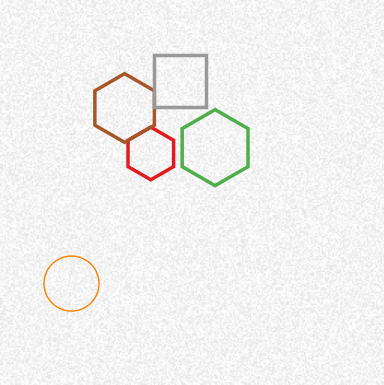[{"shape": "hexagon", "thickness": 2.5, "radius": 0.34, "center": [0.392, 0.601]}, {"shape": "hexagon", "thickness": 2.5, "radius": 0.49, "center": [0.559, 0.617]}, {"shape": "circle", "thickness": 1, "radius": 0.36, "center": [0.186, 0.263]}, {"shape": "hexagon", "thickness": 2.5, "radius": 0.45, "center": [0.324, 0.719]}, {"shape": "square", "thickness": 2.5, "radius": 0.34, "center": [0.468, 0.789]}]